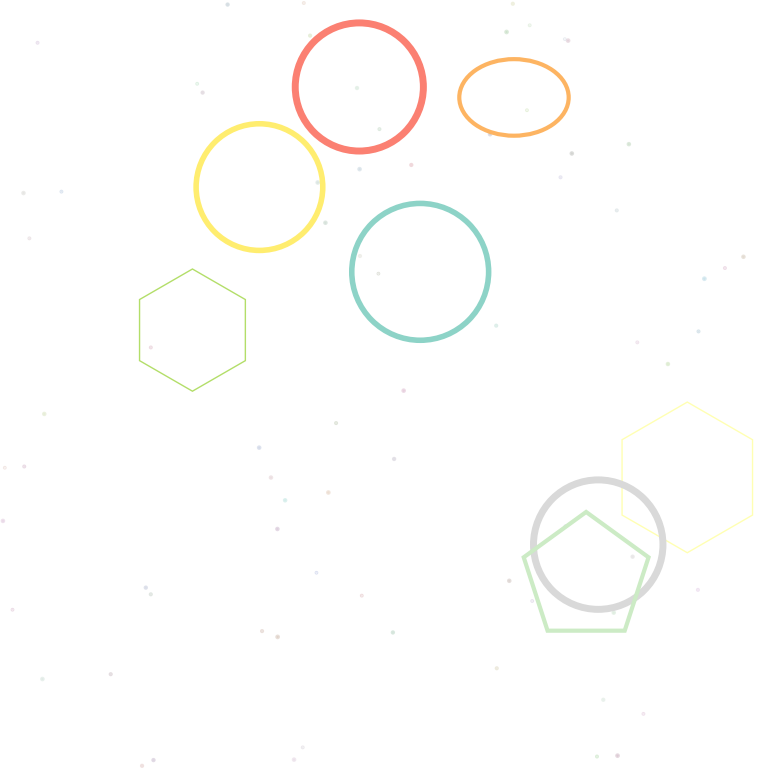[{"shape": "circle", "thickness": 2, "radius": 0.44, "center": [0.546, 0.647]}, {"shape": "hexagon", "thickness": 0.5, "radius": 0.49, "center": [0.893, 0.38]}, {"shape": "circle", "thickness": 2.5, "radius": 0.42, "center": [0.467, 0.887]}, {"shape": "oval", "thickness": 1.5, "radius": 0.36, "center": [0.668, 0.873]}, {"shape": "hexagon", "thickness": 0.5, "radius": 0.4, "center": [0.25, 0.571]}, {"shape": "circle", "thickness": 2.5, "radius": 0.42, "center": [0.777, 0.293]}, {"shape": "pentagon", "thickness": 1.5, "radius": 0.43, "center": [0.761, 0.25]}, {"shape": "circle", "thickness": 2, "radius": 0.41, "center": [0.337, 0.757]}]